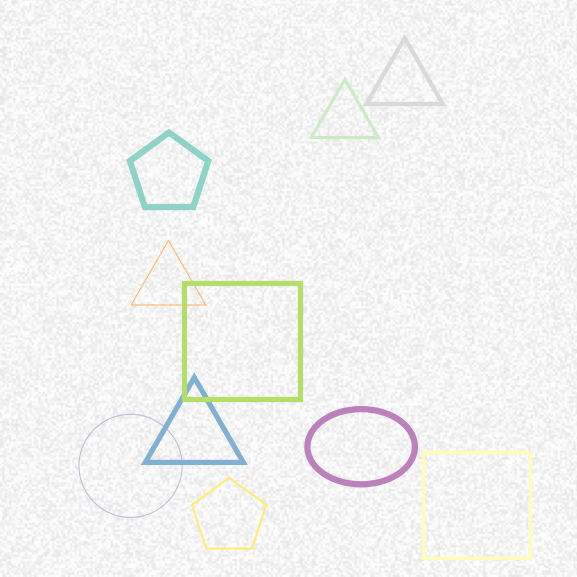[{"shape": "pentagon", "thickness": 3, "radius": 0.36, "center": [0.293, 0.698]}, {"shape": "square", "thickness": 1.5, "radius": 0.46, "center": [0.825, 0.124]}, {"shape": "circle", "thickness": 0.5, "radius": 0.45, "center": [0.226, 0.192]}, {"shape": "triangle", "thickness": 2.5, "radius": 0.49, "center": [0.336, 0.247]}, {"shape": "triangle", "thickness": 0.5, "radius": 0.37, "center": [0.292, 0.508]}, {"shape": "square", "thickness": 2.5, "radius": 0.5, "center": [0.419, 0.409]}, {"shape": "triangle", "thickness": 2, "radius": 0.38, "center": [0.701, 0.857]}, {"shape": "oval", "thickness": 3, "radius": 0.47, "center": [0.625, 0.226]}, {"shape": "triangle", "thickness": 1.5, "radius": 0.34, "center": [0.597, 0.795]}, {"shape": "pentagon", "thickness": 1, "radius": 0.34, "center": [0.397, 0.104]}]